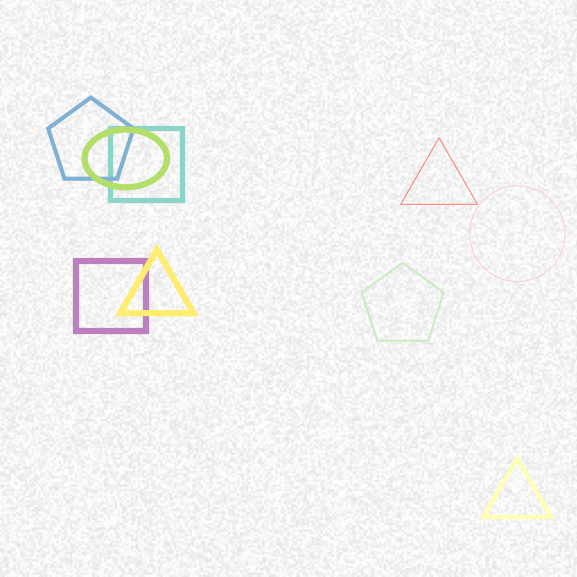[{"shape": "square", "thickness": 2.5, "radius": 0.31, "center": [0.253, 0.715]}, {"shape": "triangle", "thickness": 2, "radius": 0.34, "center": [0.895, 0.138]}, {"shape": "triangle", "thickness": 0.5, "radius": 0.38, "center": [0.76, 0.684]}, {"shape": "pentagon", "thickness": 2, "radius": 0.39, "center": [0.157, 0.753]}, {"shape": "oval", "thickness": 3, "radius": 0.36, "center": [0.218, 0.725]}, {"shape": "circle", "thickness": 0.5, "radius": 0.41, "center": [0.896, 0.594]}, {"shape": "square", "thickness": 3, "radius": 0.3, "center": [0.193, 0.487]}, {"shape": "pentagon", "thickness": 1, "radius": 0.37, "center": [0.697, 0.469]}, {"shape": "triangle", "thickness": 3, "radius": 0.37, "center": [0.272, 0.494]}]